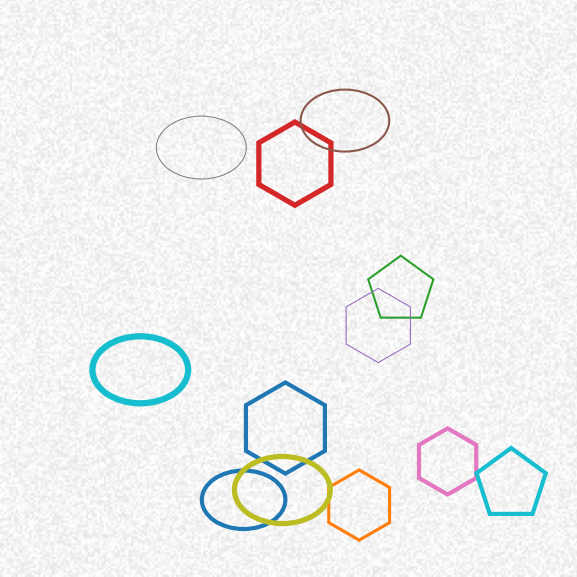[{"shape": "oval", "thickness": 2, "radius": 0.36, "center": [0.422, 0.134]}, {"shape": "hexagon", "thickness": 2, "radius": 0.39, "center": [0.494, 0.258]}, {"shape": "hexagon", "thickness": 1.5, "radius": 0.3, "center": [0.622, 0.125]}, {"shape": "pentagon", "thickness": 1, "radius": 0.3, "center": [0.694, 0.497]}, {"shape": "hexagon", "thickness": 2.5, "radius": 0.36, "center": [0.511, 0.716]}, {"shape": "hexagon", "thickness": 0.5, "radius": 0.32, "center": [0.655, 0.436]}, {"shape": "oval", "thickness": 1, "radius": 0.38, "center": [0.597, 0.79]}, {"shape": "hexagon", "thickness": 2, "radius": 0.29, "center": [0.775, 0.2]}, {"shape": "oval", "thickness": 0.5, "radius": 0.39, "center": [0.349, 0.744]}, {"shape": "oval", "thickness": 2.5, "radius": 0.42, "center": [0.489, 0.151]}, {"shape": "pentagon", "thickness": 2, "radius": 0.32, "center": [0.885, 0.16]}, {"shape": "oval", "thickness": 3, "radius": 0.41, "center": [0.243, 0.359]}]